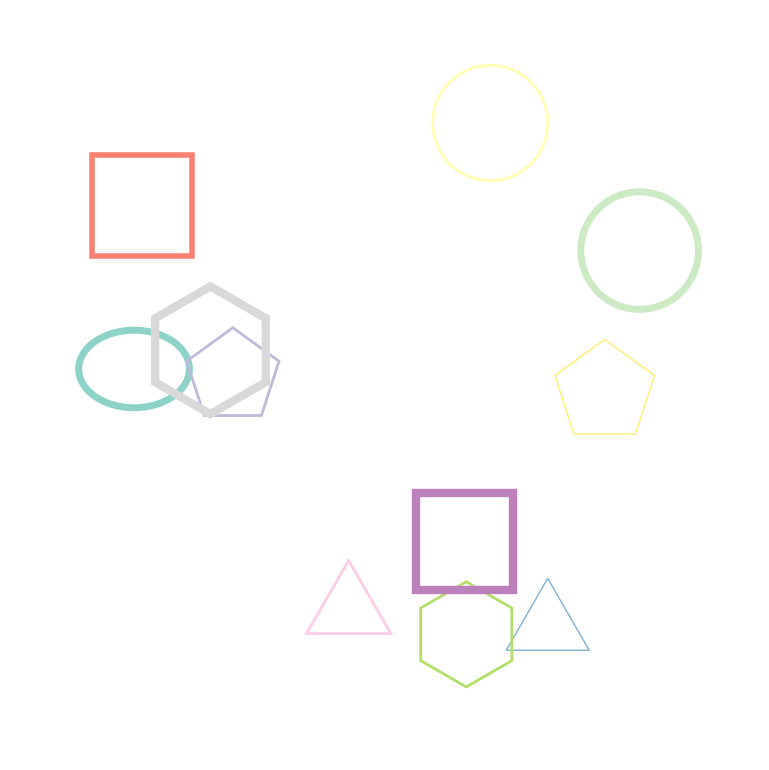[{"shape": "oval", "thickness": 2.5, "radius": 0.36, "center": [0.174, 0.521]}, {"shape": "circle", "thickness": 1, "radius": 0.37, "center": [0.637, 0.84]}, {"shape": "pentagon", "thickness": 1, "radius": 0.32, "center": [0.302, 0.511]}, {"shape": "square", "thickness": 2, "radius": 0.33, "center": [0.184, 0.733]}, {"shape": "triangle", "thickness": 0.5, "radius": 0.31, "center": [0.711, 0.187]}, {"shape": "hexagon", "thickness": 1, "radius": 0.34, "center": [0.606, 0.176]}, {"shape": "triangle", "thickness": 1, "radius": 0.32, "center": [0.453, 0.209]}, {"shape": "hexagon", "thickness": 3, "radius": 0.41, "center": [0.273, 0.545]}, {"shape": "square", "thickness": 3, "radius": 0.32, "center": [0.603, 0.297]}, {"shape": "circle", "thickness": 2.5, "radius": 0.38, "center": [0.831, 0.675]}, {"shape": "pentagon", "thickness": 0.5, "radius": 0.34, "center": [0.785, 0.491]}]